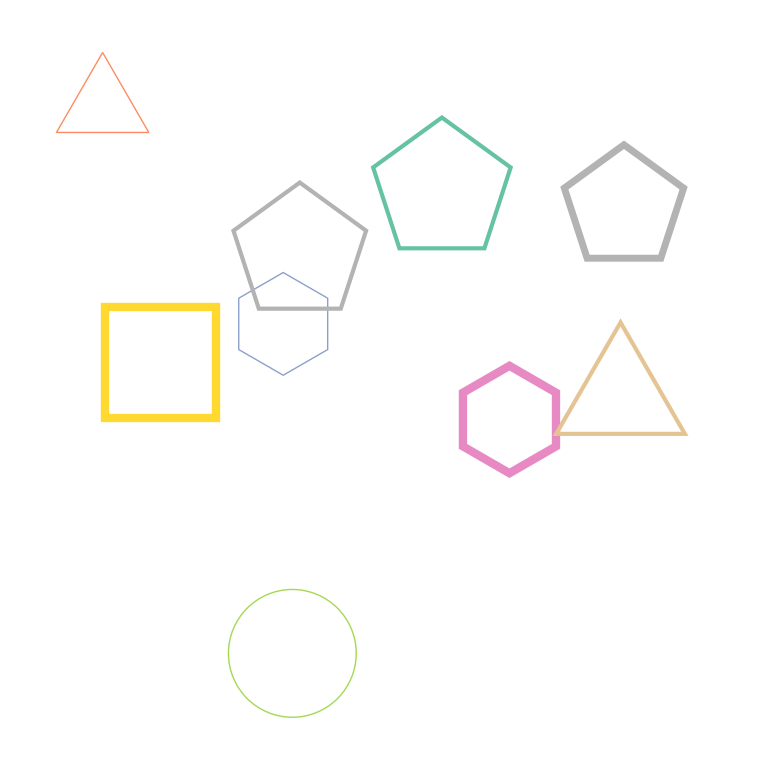[{"shape": "pentagon", "thickness": 1.5, "radius": 0.47, "center": [0.574, 0.753]}, {"shape": "triangle", "thickness": 0.5, "radius": 0.35, "center": [0.133, 0.863]}, {"shape": "hexagon", "thickness": 0.5, "radius": 0.33, "center": [0.368, 0.579]}, {"shape": "hexagon", "thickness": 3, "radius": 0.35, "center": [0.662, 0.455]}, {"shape": "circle", "thickness": 0.5, "radius": 0.41, "center": [0.38, 0.151]}, {"shape": "square", "thickness": 3, "radius": 0.36, "center": [0.208, 0.529]}, {"shape": "triangle", "thickness": 1.5, "radius": 0.48, "center": [0.806, 0.485]}, {"shape": "pentagon", "thickness": 1.5, "radius": 0.45, "center": [0.389, 0.672]}, {"shape": "pentagon", "thickness": 2.5, "radius": 0.41, "center": [0.81, 0.731]}]